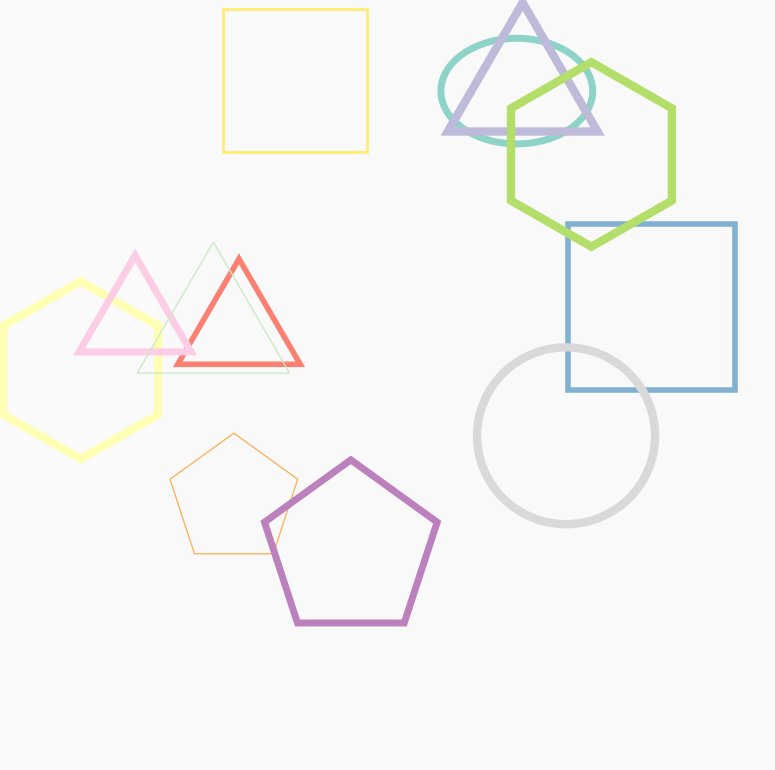[{"shape": "oval", "thickness": 2.5, "radius": 0.49, "center": [0.667, 0.882]}, {"shape": "hexagon", "thickness": 3, "radius": 0.58, "center": [0.104, 0.519]}, {"shape": "triangle", "thickness": 3, "radius": 0.56, "center": [0.674, 0.885]}, {"shape": "triangle", "thickness": 2, "radius": 0.46, "center": [0.308, 0.573]}, {"shape": "square", "thickness": 2, "radius": 0.54, "center": [0.84, 0.602]}, {"shape": "pentagon", "thickness": 0.5, "radius": 0.43, "center": [0.302, 0.351]}, {"shape": "hexagon", "thickness": 3, "radius": 0.6, "center": [0.763, 0.799]}, {"shape": "triangle", "thickness": 2.5, "radius": 0.42, "center": [0.174, 0.585]}, {"shape": "circle", "thickness": 3, "radius": 0.57, "center": [0.73, 0.434]}, {"shape": "pentagon", "thickness": 2.5, "radius": 0.59, "center": [0.453, 0.286]}, {"shape": "triangle", "thickness": 0.5, "radius": 0.57, "center": [0.275, 0.572]}, {"shape": "square", "thickness": 1, "radius": 0.46, "center": [0.381, 0.895]}]